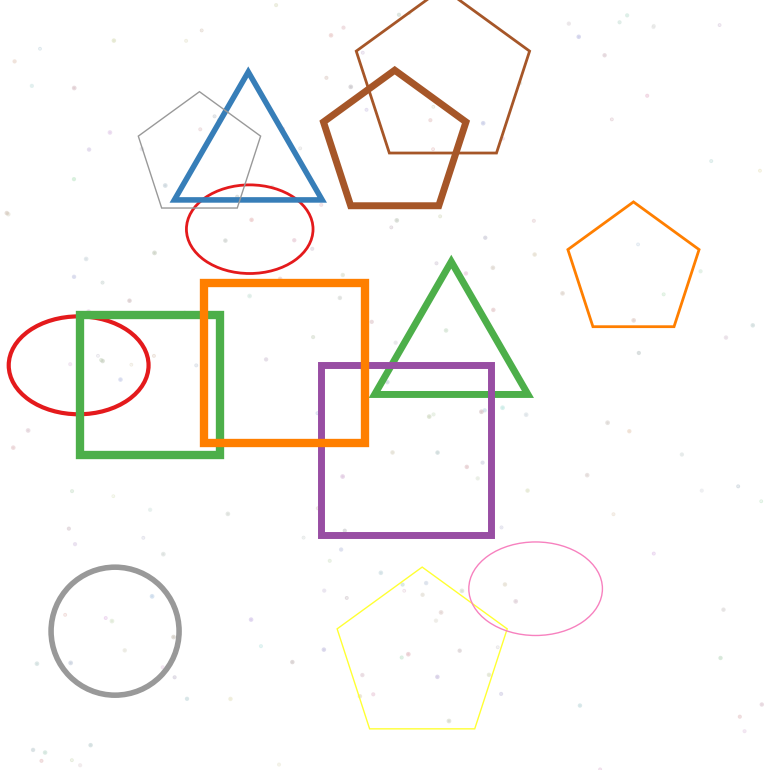[{"shape": "oval", "thickness": 1, "radius": 0.41, "center": [0.324, 0.702]}, {"shape": "oval", "thickness": 1.5, "radius": 0.45, "center": [0.102, 0.526]}, {"shape": "triangle", "thickness": 2, "radius": 0.55, "center": [0.322, 0.796]}, {"shape": "square", "thickness": 3, "radius": 0.46, "center": [0.195, 0.5]}, {"shape": "triangle", "thickness": 2.5, "radius": 0.57, "center": [0.586, 0.545]}, {"shape": "square", "thickness": 2.5, "radius": 0.55, "center": [0.527, 0.415]}, {"shape": "pentagon", "thickness": 1, "radius": 0.45, "center": [0.823, 0.648]}, {"shape": "square", "thickness": 3, "radius": 0.52, "center": [0.37, 0.529]}, {"shape": "pentagon", "thickness": 0.5, "radius": 0.58, "center": [0.548, 0.147]}, {"shape": "pentagon", "thickness": 2.5, "radius": 0.49, "center": [0.513, 0.812]}, {"shape": "pentagon", "thickness": 1, "radius": 0.59, "center": [0.575, 0.897]}, {"shape": "oval", "thickness": 0.5, "radius": 0.43, "center": [0.696, 0.235]}, {"shape": "pentagon", "thickness": 0.5, "radius": 0.42, "center": [0.259, 0.797]}, {"shape": "circle", "thickness": 2, "radius": 0.42, "center": [0.149, 0.18]}]